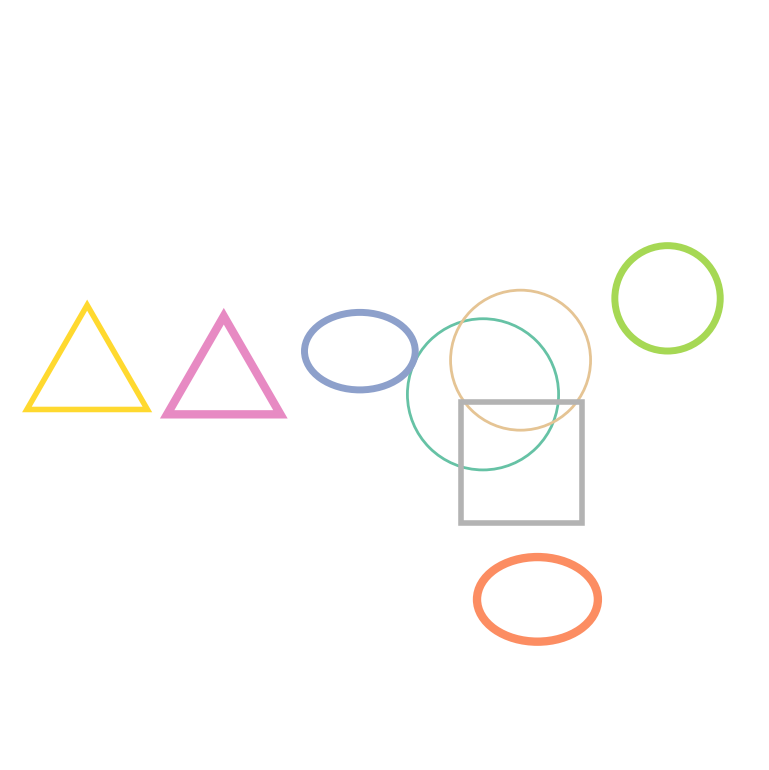[{"shape": "circle", "thickness": 1, "radius": 0.49, "center": [0.627, 0.488]}, {"shape": "oval", "thickness": 3, "radius": 0.39, "center": [0.698, 0.222]}, {"shape": "oval", "thickness": 2.5, "radius": 0.36, "center": [0.467, 0.544]}, {"shape": "triangle", "thickness": 3, "radius": 0.42, "center": [0.291, 0.504]}, {"shape": "circle", "thickness": 2.5, "radius": 0.34, "center": [0.867, 0.613]}, {"shape": "triangle", "thickness": 2, "radius": 0.45, "center": [0.113, 0.513]}, {"shape": "circle", "thickness": 1, "radius": 0.45, "center": [0.676, 0.532]}, {"shape": "square", "thickness": 2, "radius": 0.39, "center": [0.677, 0.399]}]